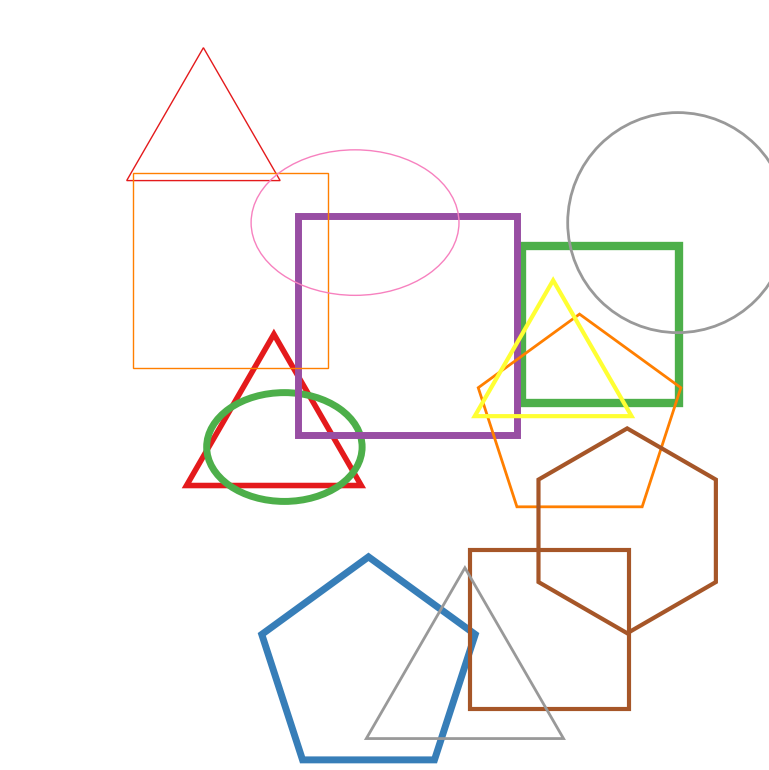[{"shape": "triangle", "thickness": 0.5, "radius": 0.58, "center": [0.264, 0.823]}, {"shape": "triangle", "thickness": 2, "radius": 0.66, "center": [0.356, 0.435]}, {"shape": "pentagon", "thickness": 2.5, "radius": 0.73, "center": [0.479, 0.131]}, {"shape": "oval", "thickness": 2.5, "radius": 0.5, "center": [0.369, 0.419]}, {"shape": "square", "thickness": 3, "radius": 0.51, "center": [0.78, 0.578]}, {"shape": "square", "thickness": 2.5, "radius": 0.71, "center": [0.53, 0.577]}, {"shape": "square", "thickness": 0.5, "radius": 0.63, "center": [0.299, 0.649]}, {"shape": "pentagon", "thickness": 1, "radius": 0.69, "center": [0.753, 0.454]}, {"shape": "triangle", "thickness": 1.5, "radius": 0.59, "center": [0.718, 0.518]}, {"shape": "hexagon", "thickness": 1.5, "radius": 0.67, "center": [0.815, 0.311]}, {"shape": "square", "thickness": 1.5, "radius": 0.52, "center": [0.714, 0.183]}, {"shape": "oval", "thickness": 0.5, "radius": 0.67, "center": [0.461, 0.711]}, {"shape": "triangle", "thickness": 1, "radius": 0.74, "center": [0.604, 0.115]}, {"shape": "circle", "thickness": 1, "radius": 0.71, "center": [0.88, 0.711]}]